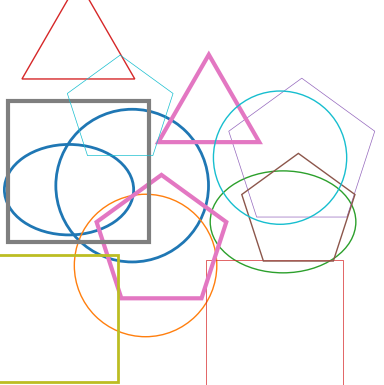[{"shape": "oval", "thickness": 2, "radius": 0.84, "center": [0.179, 0.507]}, {"shape": "circle", "thickness": 2, "radius": 0.99, "center": [0.343, 0.518]}, {"shape": "circle", "thickness": 1, "radius": 0.93, "center": [0.378, 0.31]}, {"shape": "oval", "thickness": 1, "radius": 0.95, "center": [0.735, 0.424]}, {"shape": "triangle", "thickness": 1, "radius": 0.85, "center": [0.204, 0.879]}, {"shape": "square", "thickness": 0.5, "radius": 0.89, "center": [0.714, 0.147]}, {"shape": "pentagon", "thickness": 0.5, "radius": 1.0, "center": [0.784, 0.598]}, {"shape": "pentagon", "thickness": 1, "radius": 0.77, "center": [0.775, 0.447]}, {"shape": "pentagon", "thickness": 3, "radius": 0.89, "center": [0.419, 0.369]}, {"shape": "triangle", "thickness": 3, "radius": 0.76, "center": [0.542, 0.707]}, {"shape": "square", "thickness": 3, "radius": 0.92, "center": [0.204, 0.554]}, {"shape": "square", "thickness": 2, "radius": 0.82, "center": [0.141, 0.174]}, {"shape": "pentagon", "thickness": 0.5, "radius": 0.72, "center": [0.312, 0.713]}, {"shape": "circle", "thickness": 1, "radius": 0.87, "center": [0.727, 0.59]}]